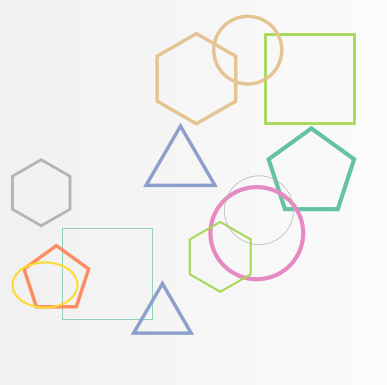[{"shape": "square", "thickness": 0.5, "radius": 0.59, "center": [0.276, 0.289]}, {"shape": "pentagon", "thickness": 3, "radius": 0.58, "center": [0.804, 0.551]}, {"shape": "pentagon", "thickness": 2.5, "radius": 0.44, "center": [0.145, 0.274]}, {"shape": "triangle", "thickness": 2.5, "radius": 0.51, "center": [0.466, 0.57]}, {"shape": "triangle", "thickness": 2.5, "radius": 0.43, "center": [0.419, 0.178]}, {"shape": "circle", "thickness": 3, "radius": 0.6, "center": [0.663, 0.394]}, {"shape": "square", "thickness": 2, "radius": 0.57, "center": [0.798, 0.796]}, {"shape": "hexagon", "thickness": 1.5, "radius": 0.45, "center": [0.568, 0.333]}, {"shape": "oval", "thickness": 1.5, "radius": 0.42, "center": [0.116, 0.26]}, {"shape": "circle", "thickness": 2.5, "radius": 0.44, "center": [0.639, 0.87]}, {"shape": "hexagon", "thickness": 2.5, "radius": 0.59, "center": [0.507, 0.796]}, {"shape": "circle", "thickness": 0.5, "radius": 0.45, "center": [0.668, 0.454]}, {"shape": "hexagon", "thickness": 2, "radius": 0.43, "center": [0.106, 0.499]}]